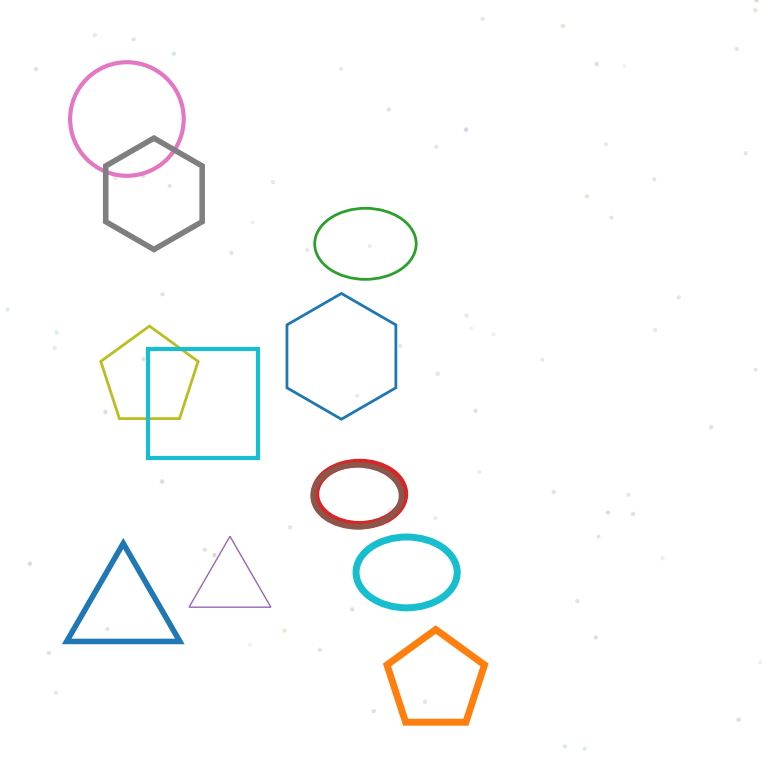[{"shape": "hexagon", "thickness": 1, "radius": 0.41, "center": [0.443, 0.537]}, {"shape": "triangle", "thickness": 2, "radius": 0.42, "center": [0.16, 0.209]}, {"shape": "pentagon", "thickness": 2.5, "radius": 0.33, "center": [0.566, 0.116]}, {"shape": "oval", "thickness": 1, "radius": 0.33, "center": [0.475, 0.683]}, {"shape": "oval", "thickness": 3, "radius": 0.29, "center": [0.467, 0.358]}, {"shape": "triangle", "thickness": 0.5, "radius": 0.31, "center": [0.299, 0.242]}, {"shape": "oval", "thickness": 2, "radius": 0.29, "center": [0.464, 0.356]}, {"shape": "circle", "thickness": 1.5, "radius": 0.37, "center": [0.165, 0.845]}, {"shape": "hexagon", "thickness": 2, "radius": 0.36, "center": [0.2, 0.748]}, {"shape": "pentagon", "thickness": 1, "radius": 0.33, "center": [0.194, 0.51]}, {"shape": "oval", "thickness": 2.5, "radius": 0.33, "center": [0.528, 0.257]}, {"shape": "square", "thickness": 1.5, "radius": 0.36, "center": [0.264, 0.476]}]